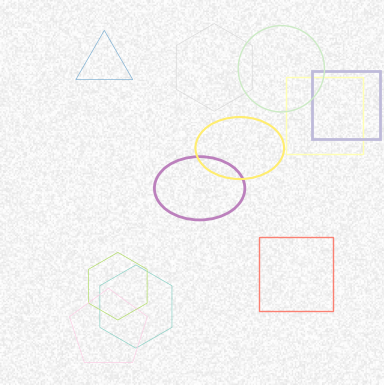[{"shape": "hexagon", "thickness": 0.5, "radius": 0.54, "center": [0.353, 0.204]}, {"shape": "square", "thickness": 1, "radius": 0.5, "center": [0.842, 0.7]}, {"shape": "square", "thickness": 2, "radius": 0.44, "center": [0.899, 0.728]}, {"shape": "square", "thickness": 1, "radius": 0.48, "center": [0.769, 0.289]}, {"shape": "triangle", "thickness": 0.5, "radius": 0.43, "center": [0.271, 0.836]}, {"shape": "hexagon", "thickness": 0.5, "radius": 0.44, "center": [0.306, 0.257]}, {"shape": "pentagon", "thickness": 0.5, "radius": 0.53, "center": [0.282, 0.145]}, {"shape": "hexagon", "thickness": 0.5, "radius": 0.57, "center": [0.557, 0.825]}, {"shape": "oval", "thickness": 2, "radius": 0.59, "center": [0.519, 0.511]}, {"shape": "circle", "thickness": 1, "radius": 0.56, "center": [0.731, 0.821]}, {"shape": "oval", "thickness": 1.5, "radius": 0.58, "center": [0.623, 0.615]}]